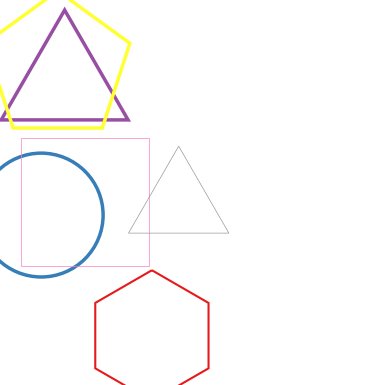[{"shape": "hexagon", "thickness": 1.5, "radius": 0.85, "center": [0.395, 0.128]}, {"shape": "circle", "thickness": 2.5, "radius": 0.8, "center": [0.107, 0.441]}, {"shape": "triangle", "thickness": 2.5, "radius": 0.95, "center": [0.168, 0.784]}, {"shape": "pentagon", "thickness": 2.5, "radius": 0.98, "center": [0.15, 0.827]}, {"shape": "square", "thickness": 0.5, "radius": 0.83, "center": [0.221, 0.476]}, {"shape": "triangle", "thickness": 0.5, "radius": 0.75, "center": [0.464, 0.47]}]